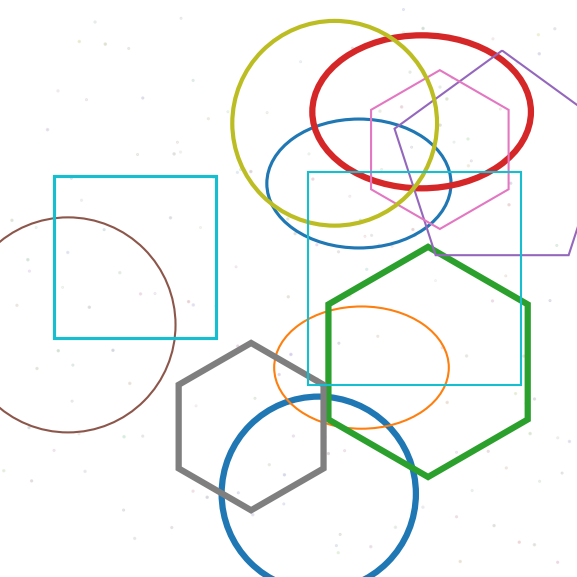[{"shape": "oval", "thickness": 1.5, "radius": 0.8, "center": [0.622, 0.681]}, {"shape": "circle", "thickness": 3, "radius": 0.84, "center": [0.552, 0.144]}, {"shape": "oval", "thickness": 1, "radius": 0.76, "center": [0.626, 0.363]}, {"shape": "hexagon", "thickness": 3, "radius": 1.0, "center": [0.741, 0.372]}, {"shape": "oval", "thickness": 3, "radius": 0.95, "center": [0.73, 0.806]}, {"shape": "pentagon", "thickness": 1, "radius": 0.98, "center": [0.869, 0.716]}, {"shape": "circle", "thickness": 1, "radius": 0.93, "center": [0.118, 0.437]}, {"shape": "hexagon", "thickness": 1, "radius": 0.69, "center": [0.762, 0.74]}, {"shape": "hexagon", "thickness": 3, "radius": 0.72, "center": [0.435, 0.26]}, {"shape": "circle", "thickness": 2, "radius": 0.89, "center": [0.58, 0.786]}, {"shape": "square", "thickness": 1.5, "radius": 0.7, "center": [0.233, 0.554]}, {"shape": "square", "thickness": 1, "radius": 0.92, "center": [0.718, 0.518]}]